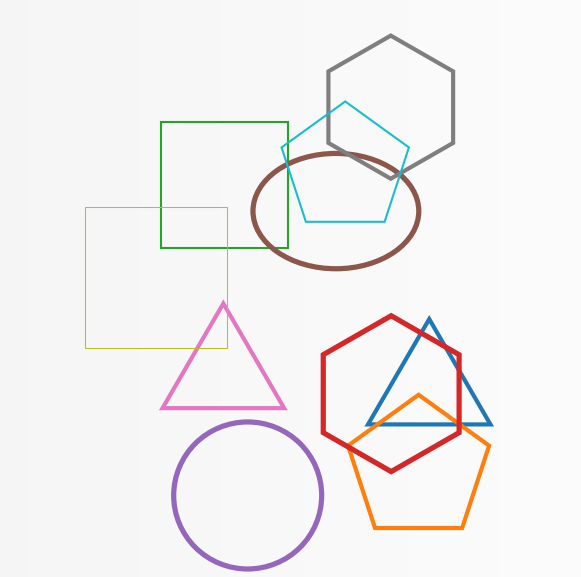[{"shape": "triangle", "thickness": 2, "radius": 0.61, "center": [0.738, 0.325]}, {"shape": "pentagon", "thickness": 2, "radius": 0.64, "center": [0.72, 0.188]}, {"shape": "square", "thickness": 1, "radius": 0.55, "center": [0.387, 0.679]}, {"shape": "hexagon", "thickness": 2.5, "radius": 0.67, "center": [0.673, 0.317]}, {"shape": "circle", "thickness": 2.5, "radius": 0.64, "center": [0.426, 0.141]}, {"shape": "oval", "thickness": 2.5, "radius": 0.71, "center": [0.578, 0.634]}, {"shape": "triangle", "thickness": 2, "radius": 0.6, "center": [0.384, 0.353]}, {"shape": "hexagon", "thickness": 2, "radius": 0.62, "center": [0.672, 0.814]}, {"shape": "square", "thickness": 0.5, "radius": 0.61, "center": [0.268, 0.518]}, {"shape": "pentagon", "thickness": 1, "radius": 0.58, "center": [0.594, 0.708]}]